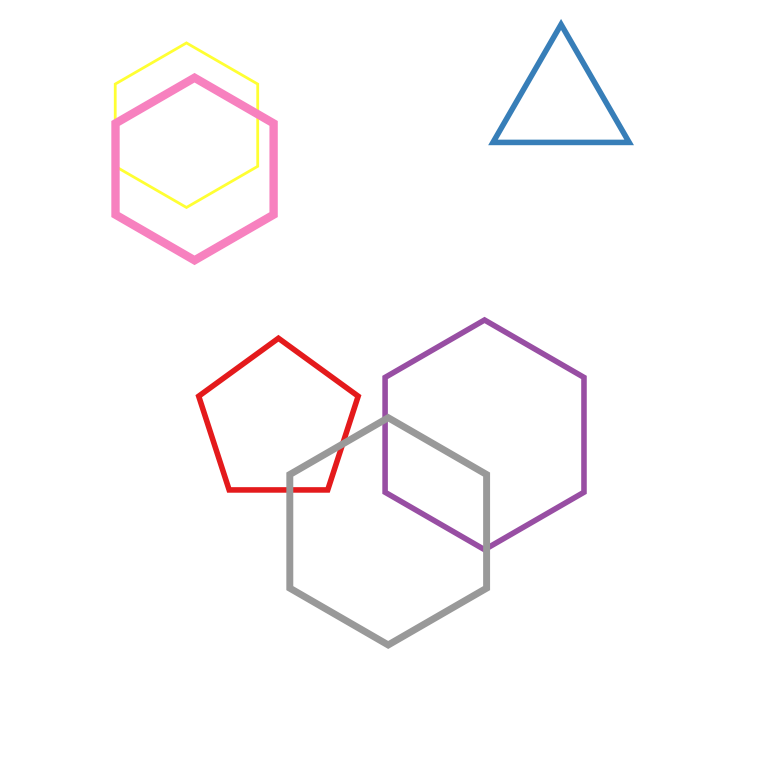[{"shape": "pentagon", "thickness": 2, "radius": 0.54, "center": [0.362, 0.452]}, {"shape": "triangle", "thickness": 2, "radius": 0.51, "center": [0.729, 0.866]}, {"shape": "hexagon", "thickness": 2, "radius": 0.75, "center": [0.629, 0.435]}, {"shape": "hexagon", "thickness": 1, "radius": 0.53, "center": [0.242, 0.837]}, {"shape": "hexagon", "thickness": 3, "radius": 0.59, "center": [0.253, 0.78]}, {"shape": "hexagon", "thickness": 2.5, "radius": 0.74, "center": [0.504, 0.31]}]